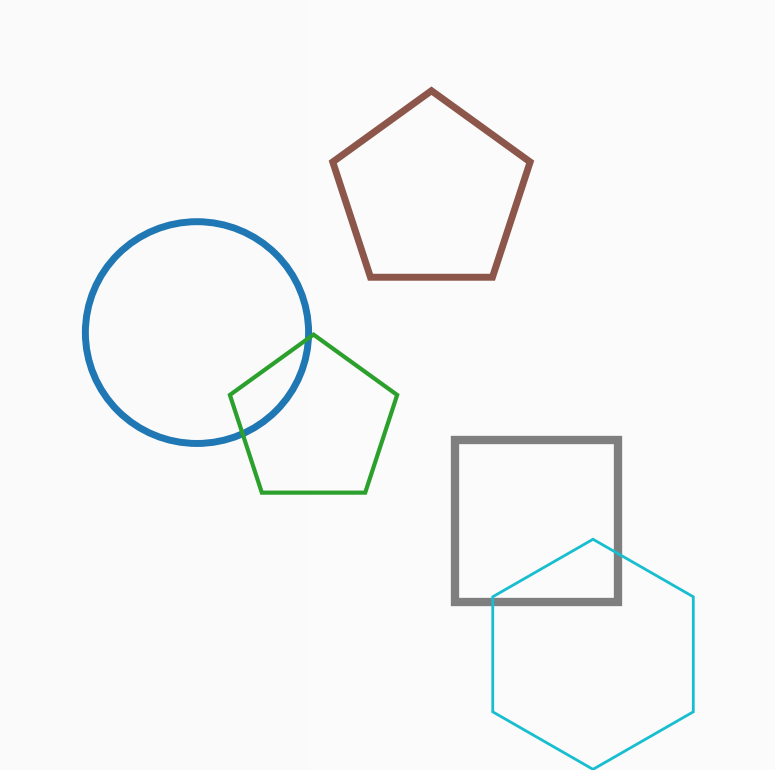[{"shape": "circle", "thickness": 2.5, "radius": 0.72, "center": [0.254, 0.568]}, {"shape": "pentagon", "thickness": 1.5, "radius": 0.57, "center": [0.405, 0.452]}, {"shape": "pentagon", "thickness": 2.5, "radius": 0.67, "center": [0.557, 0.748]}, {"shape": "square", "thickness": 3, "radius": 0.53, "center": [0.692, 0.324]}, {"shape": "hexagon", "thickness": 1, "radius": 0.75, "center": [0.765, 0.15]}]